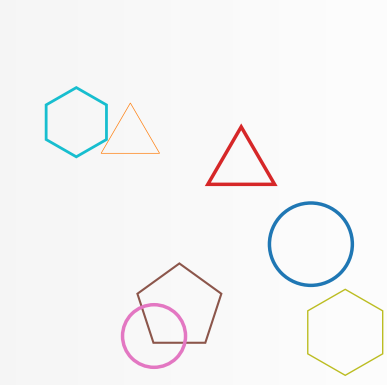[{"shape": "circle", "thickness": 2.5, "radius": 0.53, "center": [0.802, 0.366]}, {"shape": "triangle", "thickness": 0.5, "radius": 0.44, "center": [0.336, 0.645]}, {"shape": "triangle", "thickness": 2.5, "radius": 0.5, "center": [0.622, 0.571]}, {"shape": "pentagon", "thickness": 1.5, "radius": 0.57, "center": [0.463, 0.202]}, {"shape": "circle", "thickness": 2.5, "radius": 0.41, "center": [0.398, 0.127]}, {"shape": "hexagon", "thickness": 1, "radius": 0.56, "center": [0.891, 0.137]}, {"shape": "hexagon", "thickness": 2, "radius": 0.45, "center": [0.197, 0.683]}]